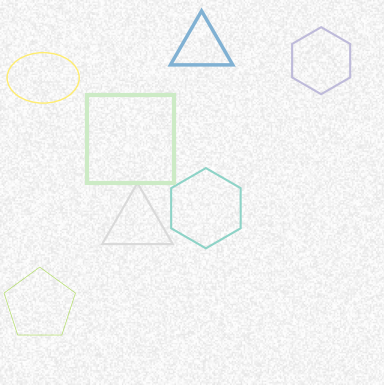[{"shape": "hexagon", "thickness": 1.5, "radius": 0.52, "center": [0.535, 0.459]}, {"shape": "hexagon", "thickness": 1.5, "radius": 0.44, "center": [0.834, 0.842]}, {"shape": "triangle", "thickness": 2.5, "radius": 0.47, "center": [0.524, 0.878]}, {"shape": "pentagon", "thickness": 0.5, "radius": 0.49, "center": [0.103, 0.209]}, {"shape": "triangle", "thickness": 1.5, "radius": 0.53, "center": [0.357, 0.419]}, {"shape": "square", "thickness": 3, "radius": 0.57, "center": [0.339, 0.639]}, {"shape": "oval", "thickness": 1, "radius": 0.47, "center": [0.112, 0.798]}]